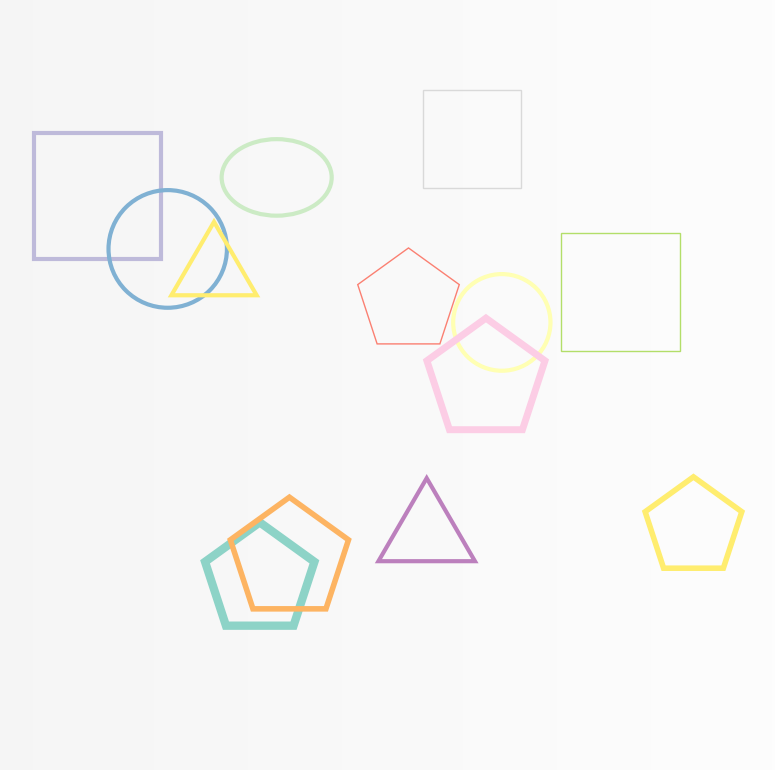[{"shape": "pentagon", "thickness": 3, "radius": 0.37, "center": [0.335, 0.247]}, {"shape": "circle", "thickness": 1.5, "radius": 0.31, "center": [0.648, 0.581]}, {"shape": "square", "thickness": 1.5, "radius": 0.41, "center": [0.126, 0.746]}, {"shape": "pentagon", "thickness": 0.5, "radius": 0.34, "center": [0.527, 0.609]}, {"shape": "circle", "thickness": 1.5, "radius": 0.38, "center": [0.216, 0.677]}, {"shape": "pentagon", "thickness": 2, "radius": 0.4, "center": [0.373, 0.274]}, {"shape": "square", "thickness": 0.5, "radius": 0.38, "center": [0.801, 0.621]}, {"shape": "pentagon", "thickness": 2.5, "radius": 0.4, "center": [0.627, 0.507]}, {"shape": "square", "thickness": 0.5, "radius": 0.32, "center": [0.609, 0.819]}, {"shape": "triangle", "thickness": 1.5, "radius": 0.36, "center": [0.551, 0.307]}, {"shape": "oval", "thickness": 1.5, "radius": 0.36, "center": [0.357, 0.77]}, {"shape": "triangle", "thickness": 1.5, "radius": 0.32, "center": [0.276, 0.648]}, {"shape": "pentagon", "thickness": 2, "radius": 0.33, "center": [0.895, 0.315]}]